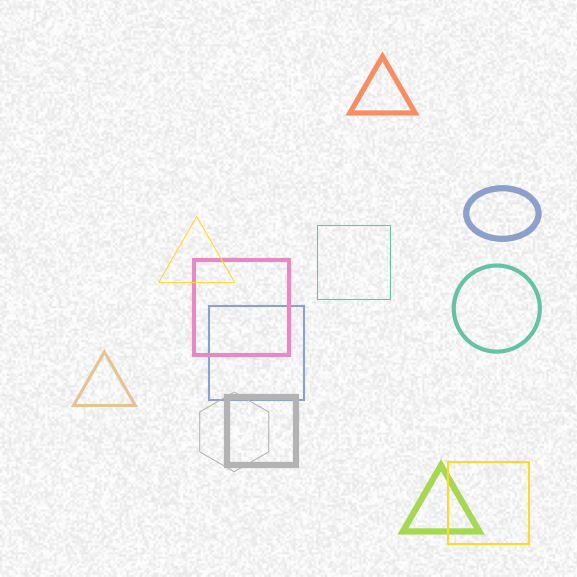[{"shape": "circle", "thickness": 2, "radius": 0.37, "center": [0.86, 0.465]}, {"shape": "square", "thickness": 0.5, "radius": 0.32, "center": [0.612, 0.546]}, {"shape": "triangle", "thickness": 2.5, "radius": 0.33, "center": [0.662, 0.836]}, {"shape": "oval", "thickness": 3, "radius": 0.31, "center": [0.87, 0.629]}, {"shape": "square", "thickness": 1, "radius": 0.41, "center": [0.444, 0.388]}, {"shape": "square", "thickness": 2, "radius": 0.41, "center": [0.419, 0.467]}, {"shape": "triangle", "thickness": 3, "radius": 0.38, "center": [0.764, 0.117]}, {"shape": "square", "thickness": 1, "radius": 0.35, "center": [0.846, 0.128]}, {"shape": "triangle", "thickness": 0.5, "radius": 0.38, "center": [0.341, 0.548]}, {"shape": "triangle", "thickness": 1.5, "radius": 0.31, "center": [0.181, 0.328]}, {"shape": "square", "thickness": 3, "radius": 0.3, "center": [0.453, 0.253]}, {"shape": "hexagon", "thickness": 0.5, "radius": 0.35, "center": [0.406, 0.251]}]